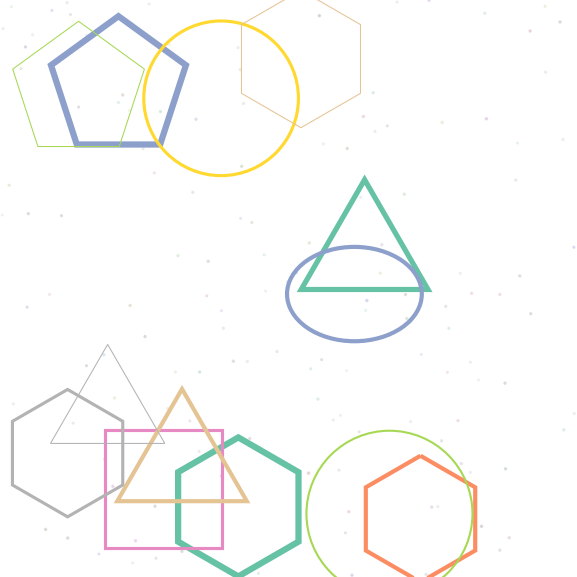[{"shape": "triangle", "thickness": 2.5, "radius": 0.63, "center": [0.631, 0.561]}, {"shape": "hexagon", "thickness": 3, "radius": 0.6, "center": [0.413, 0.121]}, {"shape": "hexagon", "thickness": 2, "radius": 0.55, "center": [0.728, 0.101]}, {"shape": "pentagon", "thickness": 3, "radius": 0.61, "center": [0.205, 0.848]}, {"shape": "oval", "thickness": 2, "radius": 0.58, "center": [0.614, 0.49]}, {"shape": "square", "thickness": 1.5, "radius": 0.51, "center": [0.283, 0.153]}, {"shape": "circle", "thickness": 1, "radius": 0.72, "center": [0.674, 0.11]}, {"shape": "pentagon", "thickness": 0.5, "radius": 0.6, "center": [0.136, 0.842]}, {"shape": "circle", "thickness": 1.5, "radius": 0.67, "center": [0.383, 0.829]}, {"shape": "triangle", "thickness": 2, "radius": 0.65, "center": [0.315, 0.196]}, {"shape": "hexagon", "thickness": 0.5, "radius": 0.6, "center": [0.521, 0.897]}, {"shape": "hexagon", "thickness": 1.5, "radius": 0.55, "center": [0.117, 0.214]}, {"shape": "triangle", "thickness": 0.5, "radius": 0.57, "center": [0.186, 0.288]}]